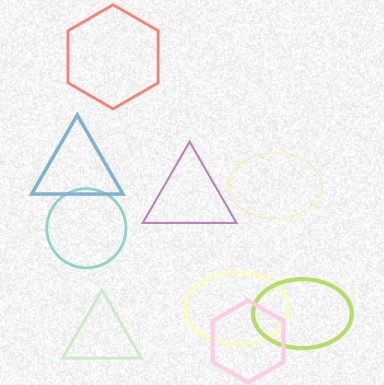[{"shape": "circle", "thickness": 2, "radius": 0.51, "center": [0.224, 0.407]}, {"shape": "oval", "thickness": 2, "radius": 0.67, "center": [0.614, 0.2]}, {"shape": "hexagon", "thickness": 2, "radius": 0.68, "center": [0.294, 0.852]}, {"shape": "triangle", "thickness": 2.5, "radius": 0.68, "center": [0.201, 0.564]}, {"shape": "oval", "thickness": 3, "radius": 0.64, "center": [0.786, 0.185]}, {"shape": "hexagon", "thickness": 3, "radius": 0.53, "center": [0.644, 0.113]}, {"shape": "triangle", "thickness": 1.5, "radius": 0.7, "center": [0.493, 0.491]}, {"shape": "triangle", "thickness": 2, "radius": 0.59, "center": [0.265, 0.129]}, {"shape": "oval", "thickness": 0.5, "radius": 0.61, "center": [0.714, 0.517]}]